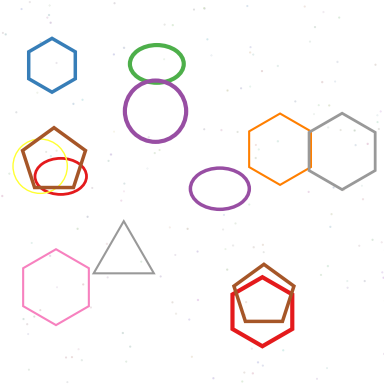[{"shape": "oval", "thickness": 2, "radius": 0.33, "center": [0.158, 0.542]}, {"shape": "hexagon", "thickness": 3, "radius": 0.45, "center": [0.682, 0.19]}, {"shape": "hexagon", "thickness": 2.5, "radius": 0.35, "center": [0.135, 0.83]}, {"shape": "oval", "thickness": 3, "radius": 0.35, "center": [0.407, 0.834]}, {"shape": "circle", "thickness": 3, "radius": 0.4, "center": [0.404, 0.711]}, {"shape": "oval", "thickness": 2.5, "radius": 0.38, "center": [0.571, 0.51]}, {"shape": "hexagon", "thickness": 1.5, "radius": 0.46, "center": [0.727, 0.612]}, {"shape": "circle", "thickness": 1, "radius": 0.35, "center": [0.104, 0.568]}, {"shape": "pentagon", "thickness": 2.5, "radius": 0.41, "center": [0.686, 0.232]}, {"shape": "pentagon", "thickness": 2.5, "radius": 0.43, "center": [0.14, 0.582]}, {"shape": "hexagon", "thickness": 1.5, "radius": 0.49, "center": [0.145, 0.254]}, {"shape": "hexagon", "thickness": 2, "radius": 0.5, "center": [0.889, 0.607]}, {"shape": "triangle", "thickness": 1.5, "radius": 0.45, "center": [0.321, 0.335]}]